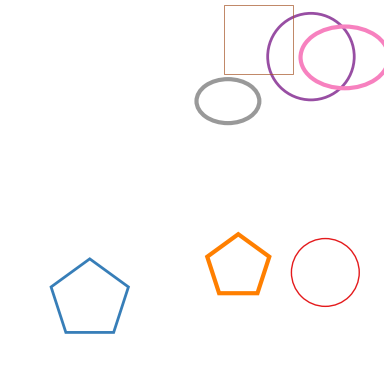[{"shape": "circle", "thickness": 1, "radius": 0.44, "center": [0.845, 0.292]}, {"shape": "pentagon", "thickness": 2, "radius": 0.53, "center": [0.233, 0.222]}, {"shape": "circle", "thickness": 2, "radius": 0.56, "center": [0.808, 0.853]}, {"shape": "pentagon", "thickness": 3, "radius": 0.42, "center": [0.619, 0.307]}, {"shape": "square", "thickness": 0.5, "radius": 0.45, "center": [0.672, 0.896]}, {"shape": "oval", "thickness": 3, "radius": 0.57, "center": [0.895, 0.851]}, {"shape": "oval", "thickness": 3, "radius": 0.41, "center": [0.592, 0.737]}]